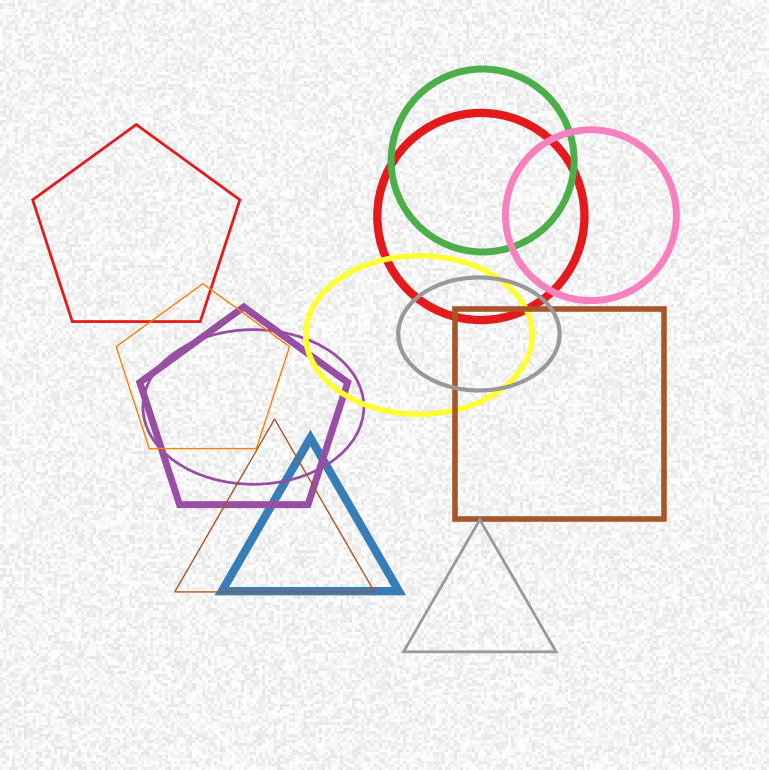[{"shape": "pentagon", "thickness": 1, "radius": 0.71, "center": [0.177, 0.697]}, {"shape": "circle", "thickness": 3, "radius": 0.67, "center": [0.625, 0.719]}, {"shape": "triangle", "thickness": 3, "radius": 0.66, "center": [0.403, 0.299]}, {"shape": "circle", "thickness": 2.5, "radius": 0.59, "center": [0.627, 0.792]}, {"shape": "pentagon", "thickness": 2.5, "radius": 0.71, "center": [0.317, 0.459]}, {"shape": "oval", "thickness": 1, "radius": 0.72, "center": [0.329, 0.471]}, {"shape": "pentagon", "thickness": 0.5, "radius": 0.59, "center": [0.263, 0.513]}, {"shape": "oval", "thickness": 2, "radius": 0.74, "center": [0.544, 0.565]}, {"shape": "square", "thickness": 2, "radius": 0.68, "center": [0.727, 0.462]}, {"shape": "triangle", "thickness": 0.5, "radius": 0.75, "center": [0.357, 0.306]}, {"shape": "circle", "thickness": 2.5, "radius": 0.55, "center": [0.767, 0.72]}, {"shape": "triangle", "thickness": 1, "radius": 0.57, "center": [0.623, 0.211]}, {"shape": "oval", "thickness": 1.5, "radius": 0.52, "center": [0.622, 0.566]}]